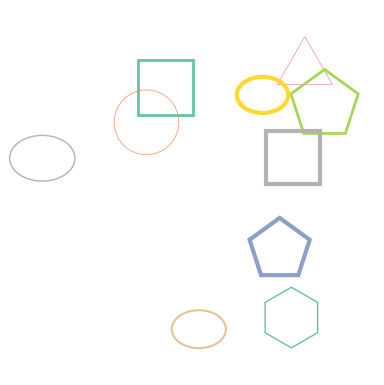[{"shape": "square", "thickness": 2, "radius": 0.36, "center": [0.43, 0.772]}, {"shape": "hexagon", "thickness": 1, "radius": 0.39, "center": [0.757, 0.175]}, {"shape": "circle", "thickness": 0.5, "radius": 0.42, "center": [0.38, 0.682]}, {"shape": "pentagon", "thickness": 3, "radius": 0.41, "center": [0.726, 0.352]}, {"shape": "triangle", "thickness": 0.5, "radius": 0.41, "center": [0.792, 0.822]}, {"shape": "pentagon", "thickness": 2, "radius": 0.46, "center": [0.843, 0.728]}, {"shape": "oval", "thickness": 3, "radius": 0.33, "center": [0.682, 0.753]}, {"shape": "oval", "thickness": 1.5, "radius": 0.35, "center": [0.516, 0.145]}, {"shape": "square", "thickness": 3, "radius": 0.35, "center": [0.761, 0.591]}, {"shape": "oval", "thickness": 1, "radius": 0.42, "center": [0.11, 0.589]}]